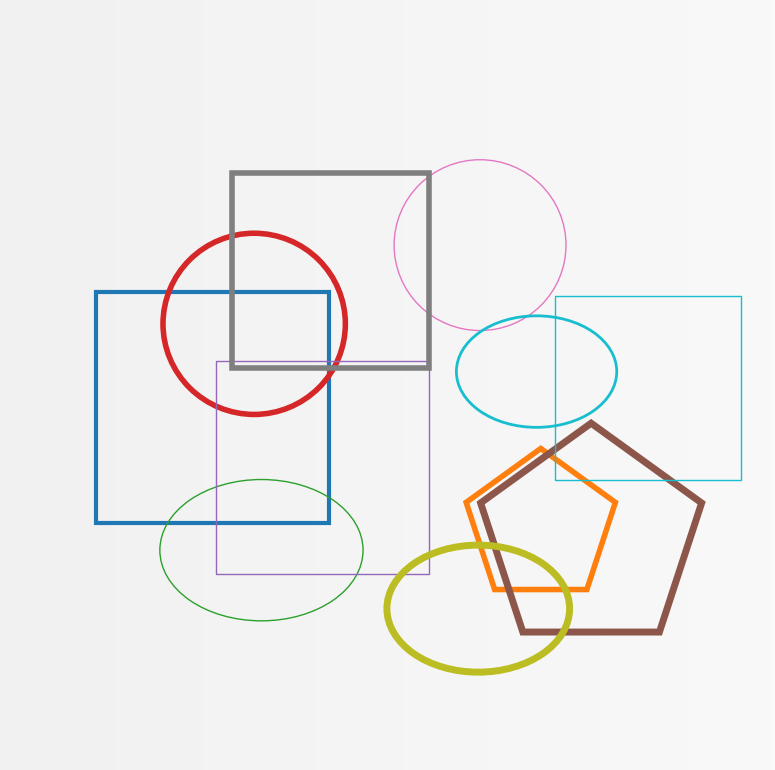[{"shape": "square", "thickness": 1.5, "radius": 0.75, "center": [0.274, 0.471]}, {"shape": "pentagon", "thickness": 2, "radius": 0.51, "center": [0.698, 0.316]}, {"shape": "oval", "thickness": 0.5, "radius": 0.66, "center": [0.337, 0.285]}, {"shape": "circle", "thickness": 2, "radius": 0.59, "center": [0.328, 0.579]}, {"shape": "square", "thickness": 0.5, "radius": 0.69, "center": [0.416, 0.393]}, {"shape": "pentagon", "thickness": 2.5, "radius": 0.75, "center": [0.763, 0.3]}, {"shape": "circle", "thickness": 0.5, "radius": 0.55, "center": [0.619, 0.682]}, {"shape": "square", "thickness": 2, "radius": 0.64, "center": [0.427, 0.649]}, {"shape": "oval", "thickness": 2.5, "radius": 0.59, "center": [0.617, 0.21]}, {"shape": "square", "thickness": 0.5, "radius": 0.6, "center": [0.837, 0.496]}, {"shape": "oval", "thickness": 1, "radius": 0.52, "center": [0.692, 0.517]}]